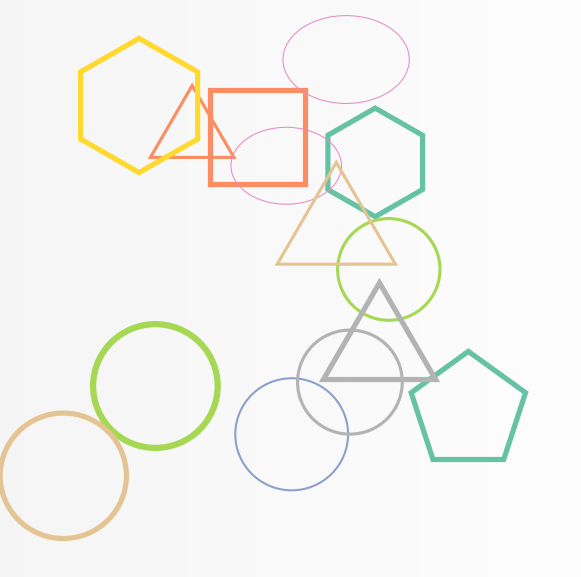[{"shape": "pentagon", "thickness": 2.5, "radius": 0.52, "center": [0.806, 0.287]}, {"shape": "hexagon", "thickness": 2.5, "radius": 0.47, "center": [0.646, 0.718]}, {"shape": "square", "thickness": 2.5, "radius": 0.41, "center": [0.443, 0.762]}, {"shape": "triangle", "thickness": 1.5, "radius": 0.41, "center": [0.331, 0.768]}, {"shape": "circle", "thickness": 1, "radius": 0.49, "center": [0.502, 0.247]}, {"shape": "oval", "thickness": 0.5, "radius": 0.48, "center": [0.492, 0.712]}, {"shape": "oval", "thickness": 0.5, "radius": 0.54, "center": [0.595, 0.896]}, {"shape": "circle", "thickness": 3, "radius": 0.54, "center": [0.267, 0.331]}, {"shape": "circle", "thickness": 1.5, "radius": 0.44, "center": [0.669, 0.533]}, {"shape": "hexagon", "thickness": 2.5, "radius": 0.58, "center": [0.239, 0.816]}, {"shape": "circle", "thickness": 2.5, "radius": 0.54, "center": [0.109, 0.175]}, {"shape": "triangle", "thickness": 1.5, "radius": 0.59, "center": [0.579, 0.6]}, {"shape": "triangle", "thickness": 2.5, "radius": 0.56, "center": [0.653, 0.398]}, {"shape": "circle", "thickness": 1.5, "radius": 0.45, "center": [0.602, 0.337]}]